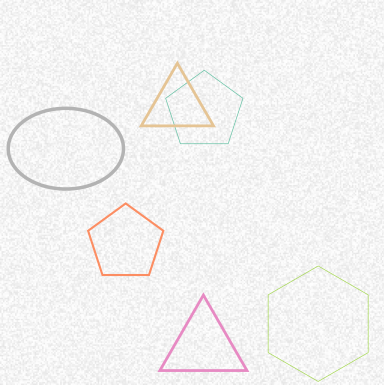[{"shape": "pentagon", "thickness": 0.5, "radius": 0.53, "center": [0.531, 0.712]}, {"shape": "pentagon", "thickness": 1.5, "radius": 0.51, "center": [0.327, 0.369]}, {"shape": "triangle", "thickness": 2, "radius": 0.65, "center": [0.528, 0.103]}, {"shape": "hexagon", "thickness": 0.5, "radius": 0.75, "center": [0.826, 0.159]}, {"shape": "triangle", "thickness": 2, "radius": 0.54, "center": [0.461, 0.727]}, {"shape": "oval", "thickness": 2.5, "radius": 0.75, "center": [0.171, 0.614]}]